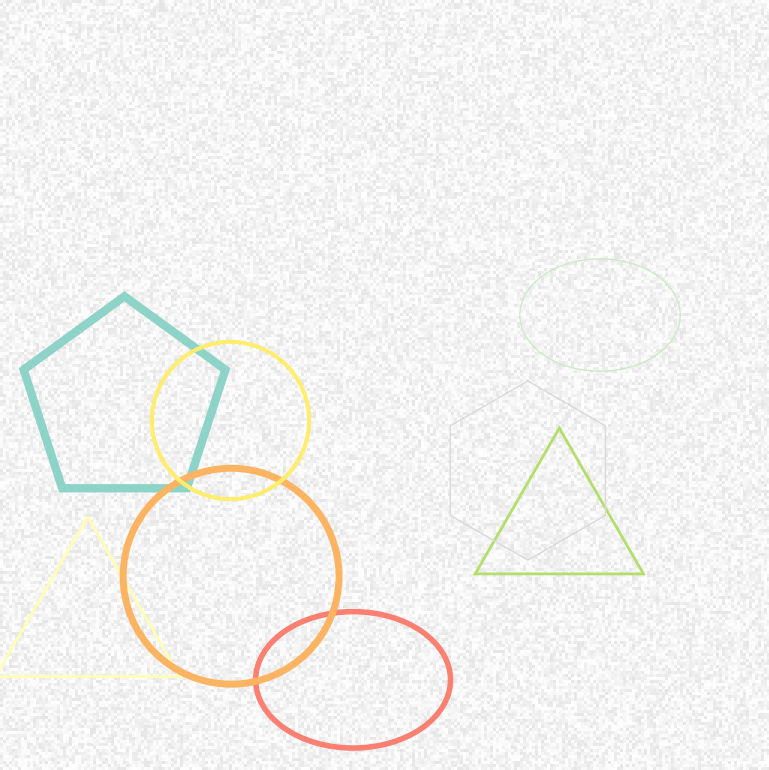[{"shape": "pentagon", "thickness": 3, "radius": 0.69, "center": [0.162, 0.477]}, {"shape": "triangle", "thickness": 1, "radius": 0.69, "center": [0.114, 0.19]}, {"shape": "oval", "thickness": 2, "radius": 0.63, "center": [0.459, 0.117]}, {"shape": "circle", "thickness": 2.5, "radius": 0.7, "center": [0.3, 0.252]}, {"shape": "triangle", "thickness": 1, "radius": 0.63, "center": [0.726, 0.318]}, {"shape": "hexagon", "thickness": 0.5, "radius": 0.58, "center": [0.685, 0.389]}, {"shape": "oval", "thickness": 0.5, "radius": 0.52, "center": [0.779, 0.591]}, {"shape": "circle", "thickness": 1.5, "radius": 0.51, "center": [0.299, 0.454]}]